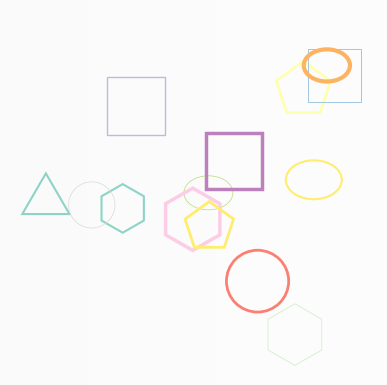[{"shape": "hexagon", "thickness": 1.5, "radius": 0.32, "center": [0.317, 0.459]}, {"shape": "triangle", "thickness": 1.5, "radius": 0.35, "center": [0.118, 0.479]}, {"shape": "pentagon", "thickness": 2, "radius": 0.37, "center": [0.783, 0.767]}, {"shape": "square", "thickness": 1, "radius": 0.38, "center": [0.35, 0.725]}, {"shape": "circle", "thickness": 2, "radius": 0.4, "center": [0.665, 0.27]}, {"shape": "square", "thickness": 0.5, "radius": 0.34, "center": [0.863, 0.805]}, {"shape": "oval", "thickness": 3, "radius": 0.3, "center": [0.844, 0.83]}, {"shape": "oval", "thickness": 0.5, "radius": 0.32, "center": [0.538, 0.499]}, {"shape": "hexagon", "thickness": 2.5, "radius": 0.4, "center": [0.497, 0.43]}, {"shape": "circle", "thickness": 0.5, "radius": 0.3, "center": [0.237, 0.468]}, {"shape": "square", "thickness": 2.5, "radius": 0.36, "center": [0.604, 0.583]}, {"shape": "hexagon", "thickness": 0.5, "radius": 0.4, "center": [0.761, 0.131]}, {"shape": "oval", "thickness": 1.5, "radius": 0.36, "center": [0.81, 0.533]}, {"shape": "pentagon", "thickness": 2, "radius": 0.33, "center": [0.54, 0.411]}]